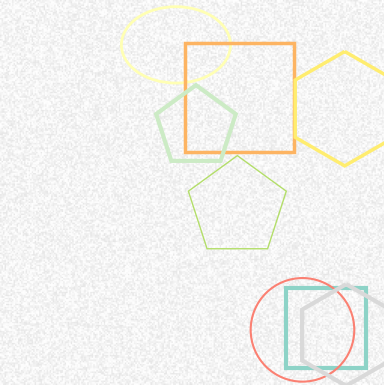[{"shape": "square", "thickness": 3, "radius": 0.52, "center": [0.847, 0.148]}, {"shape": "oval", "thickness": 2, "radius": 0.71, "center": [0.457, 0.883]}, {"shape": "circle", "thickness": 1.5, "radius": 0.67, "center": [0.786, 0.143]}, {"shape": "square", "thickness": 2.5, "radius": 0.71, "center": [0.623, 0.747]}, {"shape": "pentagon", "thickness": 1, "radius": 0.67, "center": [0.616, 0.462]}, {"shape": "hexagon", "thickness": 3, "radius": 0.66, "center": [0.899, 0.13]}, {"shape": "pentagon", "thickness": 3, "radius": 0.54, "center": [0.509, 0.67]}, {"shape": "hexagon", "thickness": 2.5, "radius": 0.74, "center": [0.895, 0.718]}]